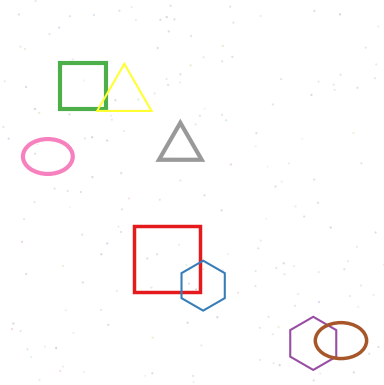[{"shape": "square", "thickness": 2.5, "radius": 0.43, "center": [0.434, 0.327]}, {"shape": "hexagon", "thickness": 1.5, "radius": 0.32, "center": [0.528, 0.258]}, {"shape": "square", "thickness": 3, "radius": 0.3, "center": [0.215, 0.777]}, {"shape": "hexagon", "thickness": 1.5, "radius": 0.35, "center": [0.814, 0.108]}, {"shape": "triangle", "thickness": 1.5, "radius": 0.41, "center": [0.323, 0.753]}, {"shape": "oval", "thickness": 2.5, "radius": 0.33, "center": [0.886, 0.115]}, {"shape": "oval", "thickness": 3, "radius": 0.32, "center": [0.124, 0.594]}, {"shape": "triangle", "thickness": 3, "radius": 0.32, "center": [0.468, 0.617]}]